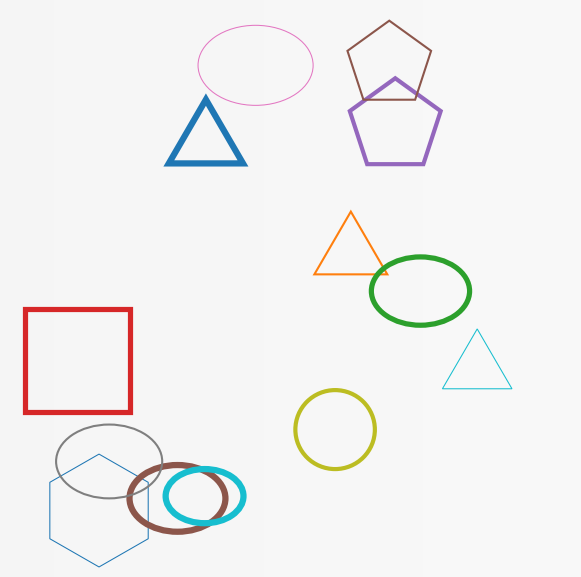[{"shape": "hexagon", "thickness": 0.5, "radius": 0.49, "center": [0.17, 0.115]}, {"shape": "triangle", "thickness": 3, "radius": 0.37, "center": [0.354, 0.753]}, {"shape": "triangle", "thickness": 1, "radius": 0.36, "center": [0.604, 0.56]}, {"shape": "oval", "thickness": 2.5, "radius": 0.42, "center": [0.723, 0.495]}, {"shape": "square", "thickness": 2.5, "radius": 0.45, "center": [0.133, 0.375]}, {"shape": "pentagon", "thickness": 2, "radius": 0.41, "center": [0.68, 0.781]}, {"shape": "pentagon", "thickness": 1, "radius": 0.38, "center": [0.67, 0.888]}, {"shape": "oval", "thickness": 3, "radius": 0.41, "center": [0.305, 0.136]}, {"shape": "oval", "thickness": 0.5, "radius": 0.5, "center": [0.44, 0.886]}, {"shape": "oval", "thickness": 1, "radius": 0.46, "center": [0.188, 0.2]}, {"shape": "circle", "thickness": 2, "radius": 0.34, "center": [0.577, 0.255]}, {"shape": "oval", "thickness": 3, "radius": 0.33, "center": [0.352, 0.14]}, {"shape": "triangle", "thickness": 0.5, "radius": 0.35, "center": [0.821, 0.36]}]